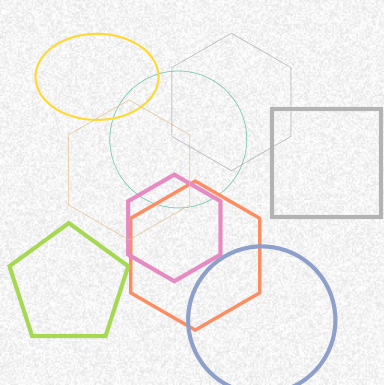[{"shape": "circle", "thickness": 0.5, "radius": 0.89, "center": [0.463, 0.638]}, {"shape": "hexagon", "thickness": 2.5, "radius": 0.97, "center": [0.507, 0.336]}, {"shape": "circle", "thickness": 3, "radius": 0.96, "center": [0.68, 0.169]}, {"shape": "hexagon", "thickness": 3, "radius": 0.69, "center": [0.453, 0.408]}, {"shape": "pentagon", "thickness": 3, "radius": 0.81, "center": [0.179, 0.258]}, {"shape": "oval", "thickness": 1.5, "radius": 0.8, "center": [0.252, 0.8]}, {"shape": "hexagon", "thickness": 0.5, "radius": 0.91, "center": [0.335, 0.559]}, {"shape": "hexagon", "thickness": 0.5, "radius": 0.89, "center": [0.601, 0.735]}, {"shape": "square", "thickness": 3, "radius": 0.7, "center": [0.848, 0.576]}]